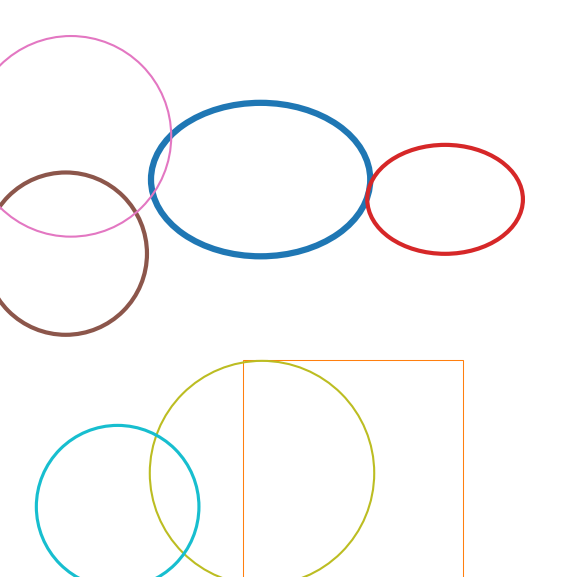[{"shape": "oval", "thickness": 3, "radius": 0.95, "center": [0.451, 0.688]}, {"shape": "square", "thickness": 0.5, "radius": 0.96, "center": [0.611, 0.184]}, {"shape": "oval", "thickness": 2, "radius": 0.67, "center": [0.771, 0.654]}, {"shape": "circle", "thickness": 2, "radius": 0.7, "center": [0.114, 0.56]}, {"shape": "circle", "thickness": 1, "radius": 0.87, "center": [0.123, 0.763]}, {"shape": "circle", "thickness": 1, "radius": 0.97, "center": [0.454, 0.18]}, {"shape": "circle", "thickness": 1.5, "radius": 0.7, "center": [0.204, 0.122]}]